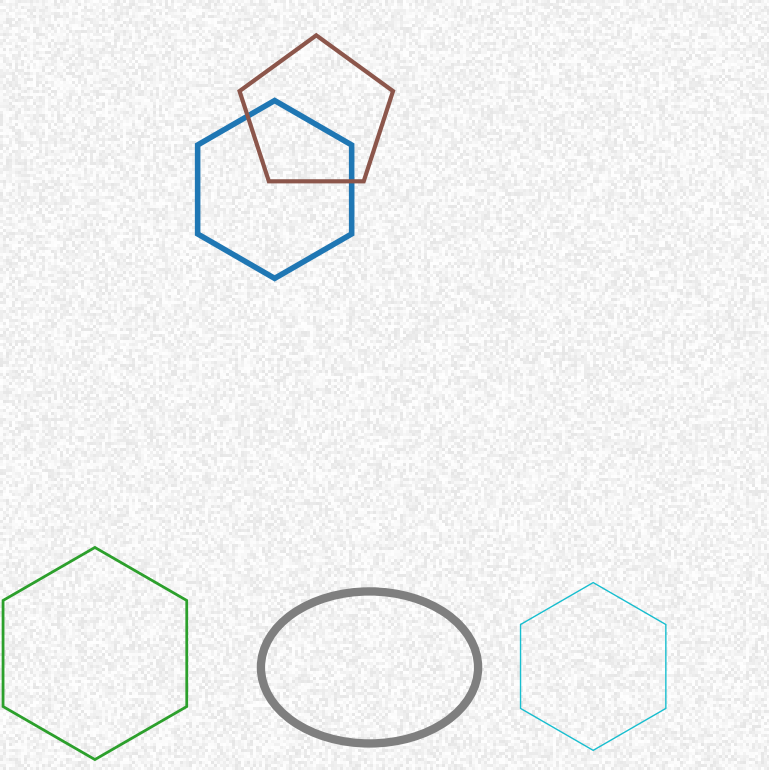[{"shape": "hexagon", "thickness": 2, "radius": 0.58, "center": [0.357, 0.754]}, {"shape": "hexagon", "thickness": 1, "radius": 0.69, "center": [0.123, 0.151]}, {"shape": "pentagon", "thickness": 1.5, "radius": 0.52, "center": [0.411, 0.849]}, {"shape": "oval", "thickness": 3, "radius": 0.71, "center": [0.48, 0.133]}, {"shape": "hexagon", "thickness": 0.5, "radius": 0.54, "center": [0.77, 0.134]}]